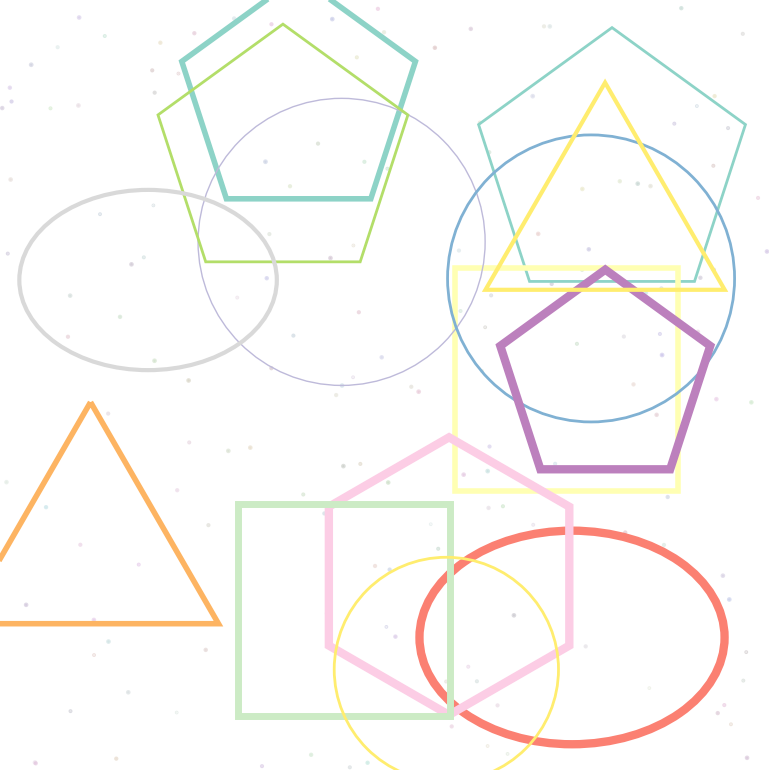[{"shape": "pentagon", "thickness": 2, "radius": 0.8, "center": [0.388, 0.871]}, {"shape": "pentagon", "thickness": 1, "radius": 0.91, "center": [0.795, 0.782]}, {"shape": "square", "thickness": 2, "radius": 0.72, "center": [0.735, 0.507]}, {"shape": "circle", "thickness": 0.5, "radius": 0.93, "center": [0.444, 0.686]}, {"shape": "oval", "thickness": 3, "radius": 0.99, "center": [0.743, 0.172]}, {"shape": "circle", "thickness": 1, "radius": 0.93, "center": [0.768, 0.638]}, {"shape": "triangle", "thickness": 2, "radius": 0.96, "center": [0.118, 0.286]}, {"shape": "pentagon", "thickness": 1, "radius": 0.85, "center": [0.367, 0.798]}, {"shape": "hexagon", "thickness": 3, "radius": 0.9, "center": [0.583, 0.252]}, {"shape": "oval", "thickness": 1.5, "radius": 0.84, "center": [0.192, 0.636]}, {"shape": "pentagon", "thickness": 3, "radius": 0.72, "center": [0.786, 0.506]}, {"shape": "square", "thickness": 2.5, "radius": 0.69, "center": [0.447, 0.208]}, {"shape": "circle", "thickness": 1, "radius": 0.73, "center": [0.58, 0.131]}, {"shape": "triangle", "thickness": 1.5, "radius": 0.9, "center": [0.786, 0.713]}]